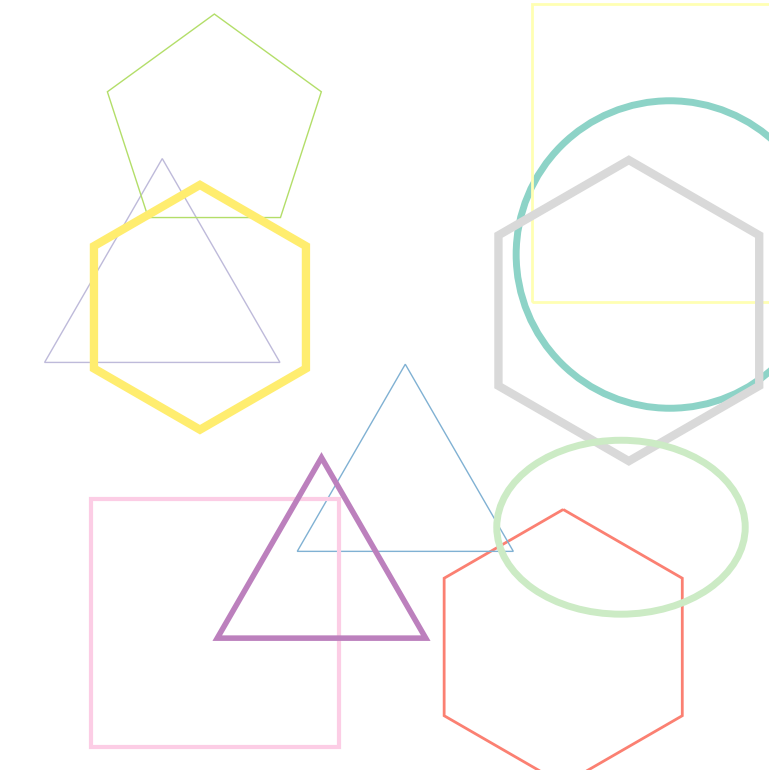[{"shape": "circle", "thickness": 2.5, "radius": 1.0, "center": [0.87, 0.669]}, {"shape": "square", "thickness": 1, "radius": 0.97, "center": [0.884, 0.801]}, {"shape": "triangle", "thickness": 0.5, "radius": 0.88, "center": [0.211, 0.618]}, {"shape": "hexagon", "thickness": 1, "radius": 0.89, "center": [0.731, 0.16]}, {"shape": "triangle", "thickness": 0.5, "radius": 0.81, "center": [0.526, 0.365]}, {"shape": "pentagon", "thickness": 0.5, "radius": 0.73, "center": [0.278, 0.836]}, {"shape": "square", "thickness": 1.5, "radius": 0.8, "center": [0.279, 0.19]}, {"shape": "hexagon", "thickness": 3, "radius": 0.98, "center": [0.817, 0.597]}, {"shape": "triangle", "thickness": 2, "radius": 0.78, "center": [0.418, 0.249]}, {"shape": "oval", "thickness": 2.5, "radius": 0.81, "center": [0.806, 0.315]}, {"shape": "hexagon", "thickness": 3, "radius": 0.79, "center": [0.26, 0.601]}]